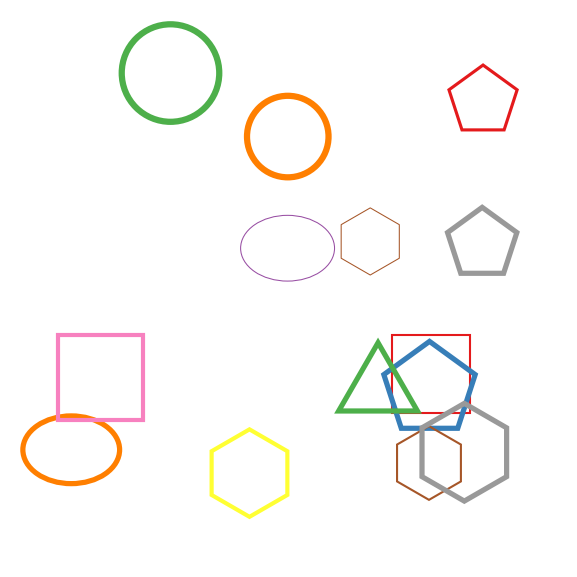[{"shape": "pentagon", "thickness": 1.5, "radius": 0.31, "center": [0.836, 0.824]}, {"shape": "square", "thickness": 1, "radius": 0.34, "center": [0.746, 0.351]}, {"shape": "pentagon", "thickness": 2.5, "radius": 0.42, "center": [0.744, 0.325]}, {"shape": "circle", "thickness": 3, "radius": 0.42, "center": [0.295, 0.873]}, {"shape": "triangle", "thickness": 2.5, "radius": 0.39, "center": [0.655, 0.327]}, {"shape": "oval", "thickness": 0.5, "radius": 0.41, "center": [0.498, 0.569]}, {"shape": "circle", "thickness": 3, "radius": 0.35, "center": [0.498, 0.763]}, {"shape": "oval", "thickness": 2.5, "radius": 0.42, "center": [0.123, 0.22]}, {"shape": "hexagon", "thickness": 2, "radius": 0.38, "center": [0.432, 0.18]}, {"shape": "hexagon", "thickness": 1, "radius": 0.32, "center": [0.743, 0.197]}, {"shape": "hexagon", "thickness": 0.5, "radius": 0.29, "center": [0.641, 0.581]}, {"shape": "square", "thickness": 2, "radius": 0.37, "center": [0.174, 0.345]}, {"shape": "hexagon", "thickness": 2.5, "radius": 0.42, "center": [0.804, 0.216]}, {"shape": "pentagon", "thickness": 2.5, "radius": 0.32, "center": [0.835, 0.577]}]